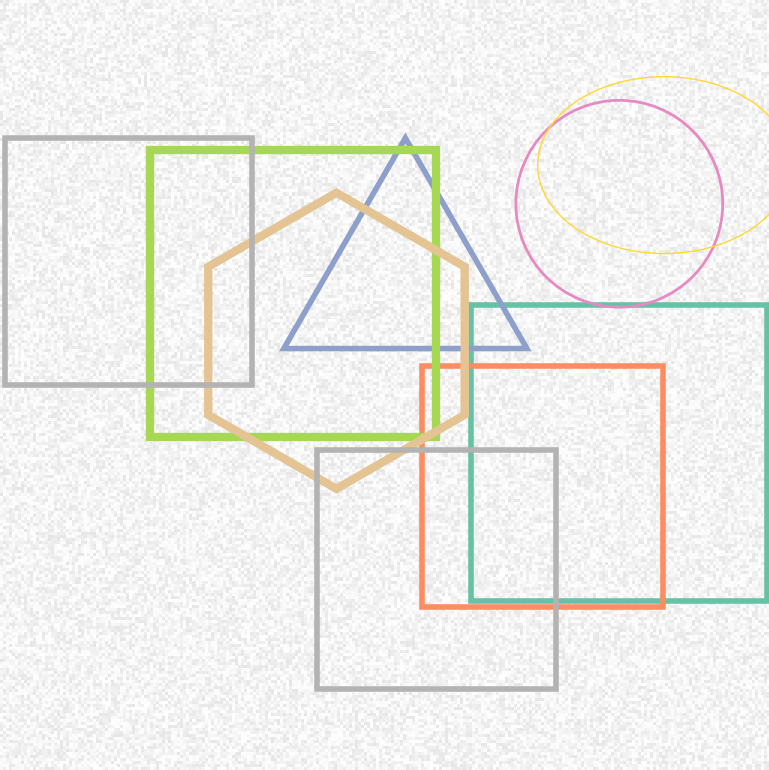[{"shape": "square", "thickness": 2, "radius": 0.96, "center": [0.804, 0.412]}, {"shape": "square", "thickness": 2, "radius": 0.78, "center": [0.705, 0.368]}, {"shape": "triangle", "thickness": 2, "radius": 0.91, "center": [0.526, 0.638]}, {"shape": "circle", "thickness": 1, "radius": 0.67, "center": [0.804, 0.735]}, {"shape": "square", "thickness": 3, "radius": 0.93, "center": [0.38, 0.619]}, {"shape": "oval", "thickness": 0.5, "radius": 0.82, "center": [0.862, 0.786]}, {"shape": "hexagon", "thickness": 3, "radius": 0.96, "center": [0.437, 0.557]}, {"shape": "square", "thickness": 2, "radius": 0.78, "center": [0.567, 0.26]}, {"shape": "square", "thickness": 2, "radius": 0.8, "center": [0.167, 0.66]}]